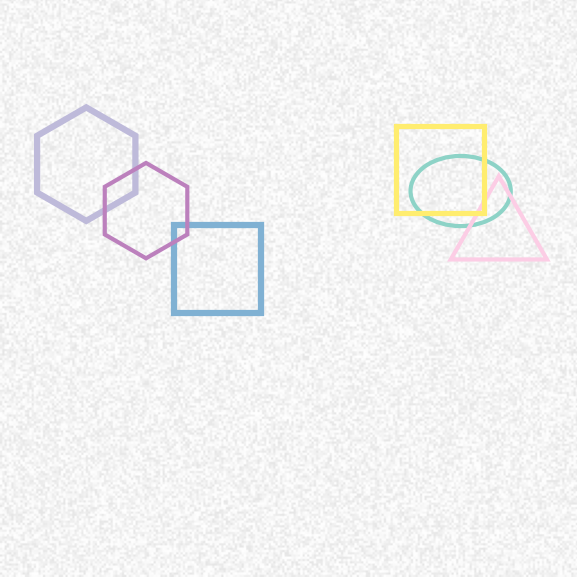[{"shape": "oval", "thickness": 2, "radius": 0.43, "center": [0.798, 0.668]}, {"shape": "hexagon", "thickness": 3, "radius": 0.49, "center": [0.149, 0.715]}, {"shape": "square", "thickness": 3, "radius": 0.38, "center": [0.377, 0.534]}, {"shape": "triangle", "thickness": 2, "radius": 0.48, "center": [0.864, 0.598]}, {"shape": "hexagon", "thickness": 2, "radius": 0.41, "center": [0.253, 0.634]}, {"shape": "square", "thickness": 2.5, "radius": 0.38, "center": [0.762, 0.706]}]